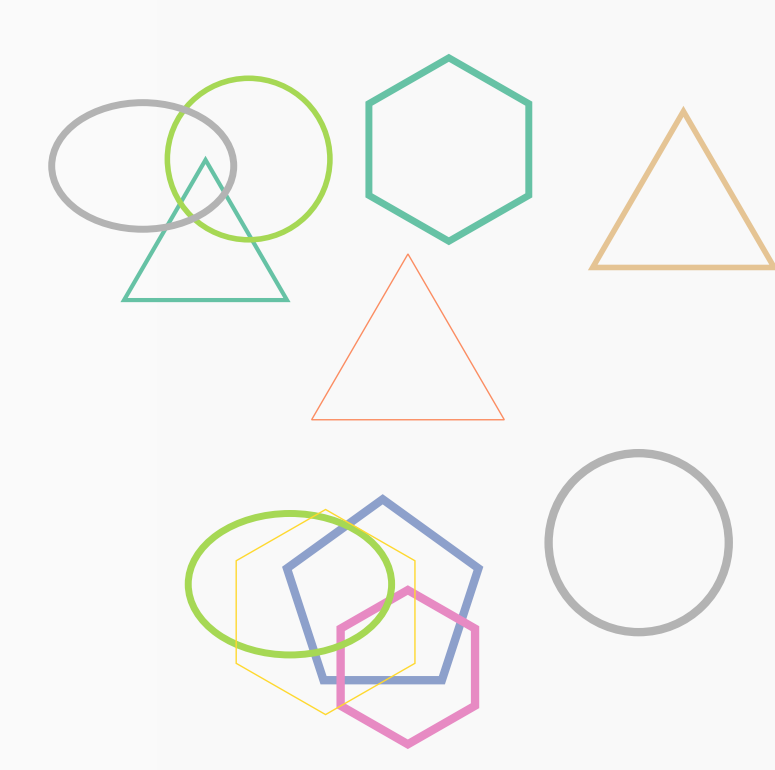[{"shape": "hexagon", "thickness": 2.5, "radius": 0.6, "center": [0.579, 0.806]}, {"shape": "triangle", "thickness": 1.5, "radius": 0.61, "center": [0.265, 0.671]}, {"shape": "triangle", "thickness": 0.5, "radius": 0.72, "center": [0.526, 0.527]}, {"shape": "pentagon", "thickness": 3, "radius": 0.65, "center": [0.494, 0.222]}, {"shape": "hexagon", "thickness": 3, "radius": 0.5, "center": [0.526, 0.134]}, {"shape": "oval", "thickness": 2.5, "radius": 0.66, "center": [0.374, 0.241]}, {"shape": "circle", "thickness": 2, "radius": 0.52, "center": [0.321, 0.793]}, {"shape": "hexagon", "thickness": 0.5, "radius": 0.67, "center": [0.42, 0.205]}, {"shape": "triangle", "thickness": 2, "radius": 0.68, "center": [0.882, 0.72]}, {"shape": "oval", "thickness": 2.5, "radius": 0.59, "center": [0.184, 0.784]}, {"shape": "circle", "thickness": 3, "radius": 0.58, "center": [0.824, 0.295]}]